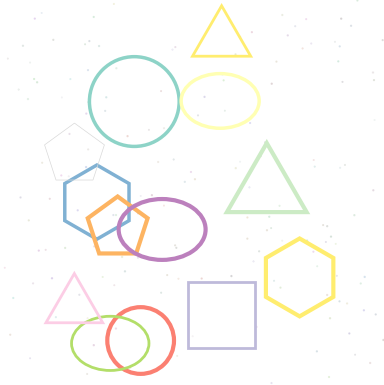[{"shape": "circle", "thickness": 2.5, "radius": 0.58, "center": [0.349, 0.736]}, {"shape": "oval", "thickness": 2.5, "radius": 0.51, "center": [0.572, 0.738]}, {"shape": "square", "thickness": 2, "radius": 0.43, "center": [0.576, 0.181]}, {"shape": "circle", "thickness": 3, "radius": 0.43, "center": [0.365, 0.116]}, {"shape": "hexagon", "thickness": 2.5, "radius": 0.48, "center": [0.252, 0.475]}, {"shape": "pentagon", "thickness": 3, "radius": 0.41, "center": [0.306, 0.408]}, {"shape": "oval", "thickness": 2, "radius": 0.5, "center": [0.286, 0.108]}, {"shape": "triangle", "thickness": 2, "radius": 0.43, "center": [0.193, 0.204]}, {"shape": "pentagon", "thickness": 0.5, "radius": 0.41, "center": [0.193, 0.598]}, {"shape": "oval", "thickness": 3, "radius": 0.56, "center": [0.421, 0.404]}, {"shape": "triangle", "thickness": 3, "radius": 0.6, "center": [0.693, 0.509]}, {"shape": "hexagon", "thickness": 3, "radius": 0.51, "center": [0.778, 0.279]}, {"shape": "triangle", "thickness": 2, "radius": 0.44, "center": [0.576, 0.898]}]